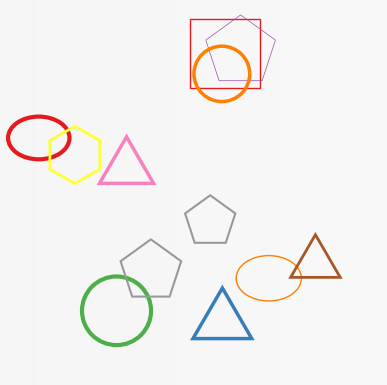[{"shape": "square", "thickness": 1, "radius": 0.45, "center": [0.581, 0.862]}, {"shape": "oval", "thickness": 3, "radius": 0.4, "center": [0.1, 0.642]}, {"shape": "triangle", "thickness": 2.5, "radius": 0.44, "center": [0.574, 0.164]}, {"shape": "circle", "thickness": 3, "radius": 0.45, "center": [0.301, 0.193]}, {"shape": "pentagon", "thickness": 0.5, "radius": 0.47, "center": [0.621, 0.867]}, {"shape": "circle", "thickness": 2.5, "radius": 0.36, "center": [0.572, 0.808]}, {"shape": "oval", "thickness": 1, "radius": 0.42, "center": [0.694, 0.277]}, {"shape": "hexagon", "thickness": 2, "radius": 0.37, "center": [0.193, 0.598]}, {"shape": "triangle", "thickness": 2, "radius": 0.37, "center": [0.814, 0.317]}, {"shape": "triangle", "thickness": 2.5, "radius": 0.4, "center": [0.327, 0.564]}, {"shape": "pentagon", "thickness": 1.5, "radius": 0.34, "center": [0.542, 0.425]}, {"shape": "pentagon", "thickness": 1.5, "radius": 0.41, "center": [0.389, 0.296]}]